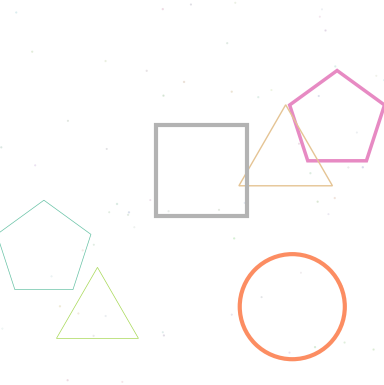[{"shape": "pentagon", "thickness": 0.5, "radius": 0.64, "center": [0.114, 0.352]}, {"shape": "circle", "thickness": 3, "radius": 0.68, "center": [0.759, 0.203]}, {"shape": "pentagon", "thickness": 2.5, "radius": 0.65, "center": [0.876, 0.687]}, {"shape": "triangle", "thickness": 0.5, "radius": 0.61, "center": [0.253, 0.183]}, {"shape": "triangle", "thickness": 1, "radius": 0.7, "center": [0.742, 0.588]}, {"shape": "square", "thickness": 3, "radius": 0.6, "center": [0.524, 0.557]}]